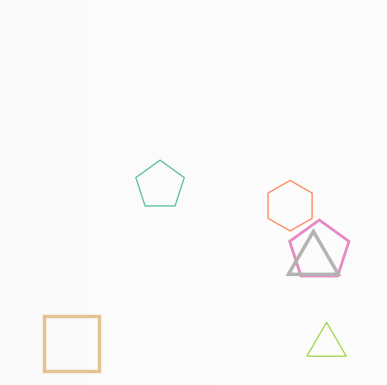[{"shape": "pentagon", "thickness": 1, "radius": 0.33, "center": [0.413, 0.518]}, {"shape": "hexagon", "thickness": 1, "radius": 0.33, "center": [0.749, 0.466]}, {"shape": "pentagon", "thickness": 2, "radius": 0.4, "center": [0.824, 0.348]}, {"shape": "triangle", "thickness": 1, "radius": 0.29, "center": [0.843, 0.104]}, {"shape": "square", "thickness": 2.5, "radius": 0.36, "center": [0.185, 0.107]}, {"shape": "triangle", "thickness": 2.5, "radius": 0.37, "center": [0.809, 0.325]}]